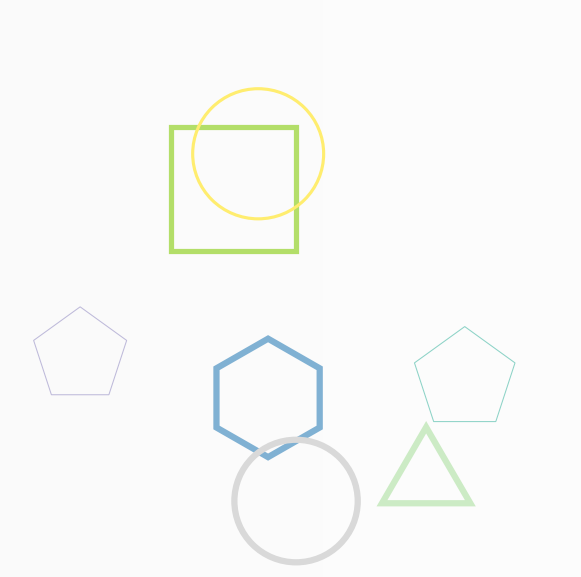[{"shape": "pentagon", "thickness": 0.5, "radius": 0.45, "center": [0.8, 0.343]}, {"shape": "pentagon", "thickness": 0.5, "radius": 0.42, "center": [0.138, 0.384]}, {"shape": "hexagon", "thickness": 3, "radius": 0.51, "center": [0.461, 0.31]}, {"shape": "square", "thickness": 2.5, "radius": 0.54, "center": [0.402, 0.671]}, {"shape": "circle", "thickness": 3, "radius": 0.53, "center": [0.509, 0.132]}, {"shape": "triangle", "thickness": 3, "radius": 0.44, "center": [0.733, 0.172]}, {"shape": "circle", "thickness": 1.5, "radius": 0.56, "center": [0.444, 0.733]}]